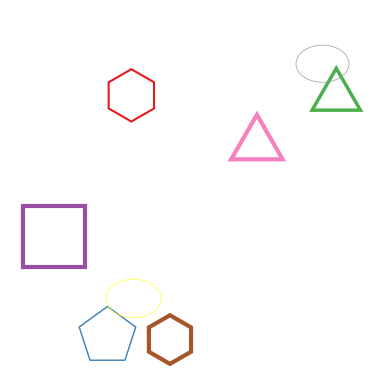[{"shape": "hexagon", "thickness": 1.5, "radius": 0.34, "center": [0.341, 0.752]}, {"shape": "pentagon", "thickness": 1, "radius": 0.39, "center": [0.279, 0.127]}, {"shape": "triangle", "thickness": 2.5, "radius": 0.36, "center": [0.873, 0.75]}, {"shape": "square", "thickness": 3, "radius": 0.4, "center": [0.14, 0.386]}, {"shape": "oval", "thickness": 0.5, "radius": 0.36, "center": [0.347, 0.225]}, {"shape": "hexagon", "thickness": 3, "radius": 0.32, "center": [0.441, 0.118]}, {"shape": "triangle", "thickness": 3, "radius": 0.39, "center": [0.667, 0.625]}, {"shape": "oval", "thickness": 0.5, "radius": 0.34, "center": [0.838, 0.835]}]